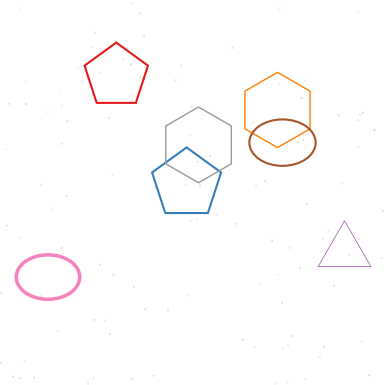[{"shape": "pentagon", "thickness": 1.5, "radius": 0.43, "center": [0.302, 0.803]}, {"shape": "pentagon", "thickness": 1.5, "radius": 0.47, "center": [0.485, 0.523]}, {"shape": "triangle", "thickness": 0.5, "radius": 0.4, "center": [0.895, 0.347]}, {"shape": "hexagon", "thickness": 1, "radius": 0.49, "center": [0.721, 0.714]}, {"shape": "oval", "thickness": 1.5, "radius": 0.43, "center": [0.734, 0.63]}, {"shape": "oval", "thickness": 2.5, "radius": 0.41, "center": [0.125, 0.28]}, {"shape": "hexagon", "thickness": 1, "radius": 0.49, "center": [0.516, 0.624]}]